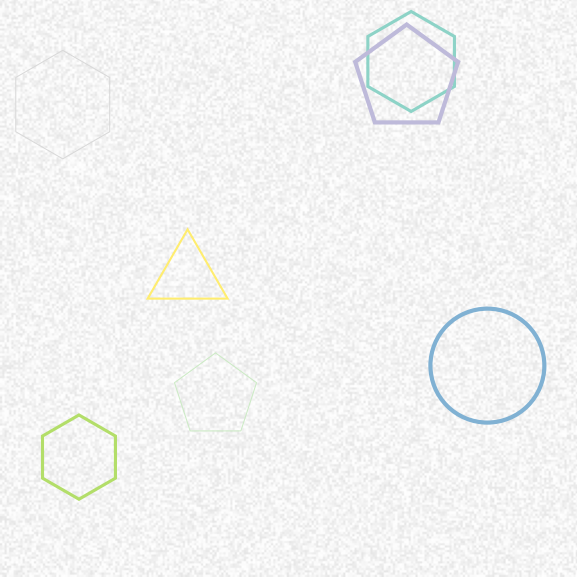[{"shape": "hexagon", "thickness": 1.5, "radius": 0.43, "center": [0.712, 0.893]}, {"shape": "pentagon", "thickness": 2, "radius": 0.47, "center": [0.704, 0.863]}, {"shape": "circle", "thickness": 2, "radius": 0.49, "center": [0.844, 0.366]}, {"shape": "hexagon", "thickness": 1.5, "radius": 0.36, "center": [0.137, 0.208]}, {"shape": "hexagon", "thickness": 0.5, "radius": 0.47, "center": [0.109, 0.818]}, {"shape": "pentagon", "thickness": 0.5, "radius": 0.37, "center": [0.373, 0.313]}, {"shape": "triangle", "thickness": 1, "radius": 0.4, "center": [0.325, 0.522]}]